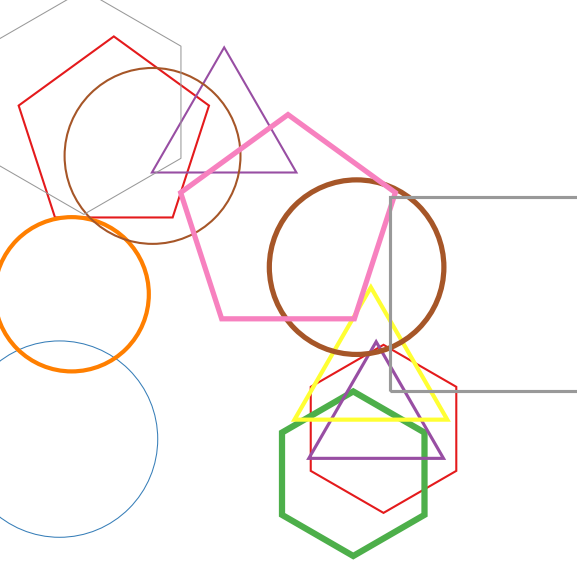[{"shape": "hexagon", "thickness": 1, "radius": 0.73, "center": [0.664, 0.257]}, {"shape": "pentagon", "thickness": 1, "radius": 0.87, "center": [0.197, 0.763]}, {"shape": "circle", "thickness": 0.5, "radius": 0.85, "center": [0.103, 0.239]}, {"shape": "hexagon", "thickness": 3, "radius": 0.71, "center": [0.612, 0.179]}, {"shape": "triangle", "thickness": 1.5, "radius": 0.67, "center": [0.651, 0.273]}, {"shape": "triangle", "thickness": 1, "radius": 0.72, "center": [0.388, 0.773]}, {"shape": "circle", "thickness": 2, "radius": 0.67, "center": [0.124, 0.49]}, {"shape": "triangle", "thickness": 2, "radius": 0.76, "center": [0.642, 0.349]}, {"shape": "circle", "thickness": 1, "radius": 0.76, "center": [0.264, 0.729]}, {"shape": "circle", "thickness": 2.5, "radius": 0.76, "center": [0.618, 0.537]}, {"shape": "pentagon", "thickness": 2.5, "radius": 0.98, "center": [0.499, 0.605]}, {"shape": "hexagon", "thickness": 0.5, "radius": 0.97, "center": [0.145, 0.822]}, {"shape": "square", "thickness": 1.5, "radius": 0.84, "center": [0.843, 0.49]}]